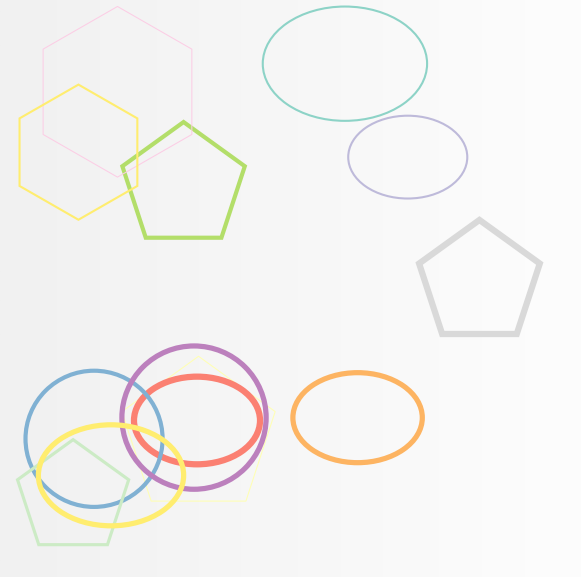[{"shape": "oval", "thickness": 1, "radius": 0.71, "center": [0.593, 0.889]}, {"shape": "pentagon", "thickness": 0.5, "radius": 0.69, "center": [0.342, 0.244]}, {"shape": "oval", "thickness": 1, "radius": 0.51, "center": [0.702, 0.727]}, {"shape": "oval", "thickness": 3, "radius": 0.54, "center": [0.339, 0.271]}, {"shape": "circle", "thickness": 2, "radius": 0.59, "center": [0.162, 0.239]}, {"shape": "oval", "thickness": 2.5, "radius": 0.56, "center": [0.615, 0.276]}, {"shape": "pentagon", "thickness": 2, "radius": 0.55, "center": [0.316, 0.677]}, {"shape": "hexagon", "thickness": 0.5, "radius": 0.74, "center": [0.202, 0.84]}, {"shape": "pentagon", "thickness": 3, "radius": 0.55, "center": [0.825, 0.509]}, {"shape": "circle", "thickness": 2.5, "radius": 0.62, "center": [0.334, 0.276]}, {"shape": "pentagon", "thickness": 1.5, "radius": 0.5, "center": [0.126, 0.137]}, {"shape": "hexagon", "thickness": 1, "radius": 0.59, "center": [0.135, 0.736]}, {"shape": "oval", "thickness": 2.5, "radius": 0.62, "center": [0.191, 0.176]}]